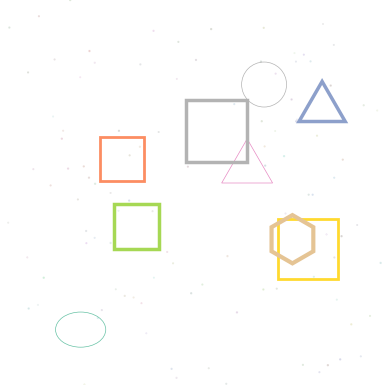[{"shape": "oval", "thickness": 0.5, "radius": 0.33, "center": [0.209, 0.144]}, {"shape": "square", "thickness": 2, "radius": 0.29, "center": [0.318, 0.588]}, {"shape": "triangle", "thickness": 2.5, "radius": 0.35, "center": [0.837, 0.719]}, {"shape": "triangle", "thickness": 0.5, "radius": 0.38, "center": [0.642, 0.563]}, {"shape": "square", "thickness": 2.5, "radius": 0.29, "center": [0.354, 0.412]}, {"shape": "square", "thickness": 2, "radius": 0.39, "center": [0.8, 0.353]}, {"shape": "hexagon", "thickness": 3, "radius": 0.31, "center": [0.76, 0.379]}, {"shape": "square", "thickness": 2.5, "radius": 0.4, "center": [0.562, 0.66]}, {"shape": "circle", "thickness": 0.5, "radius": 0.29, "center": [0.686, 0.78]}]